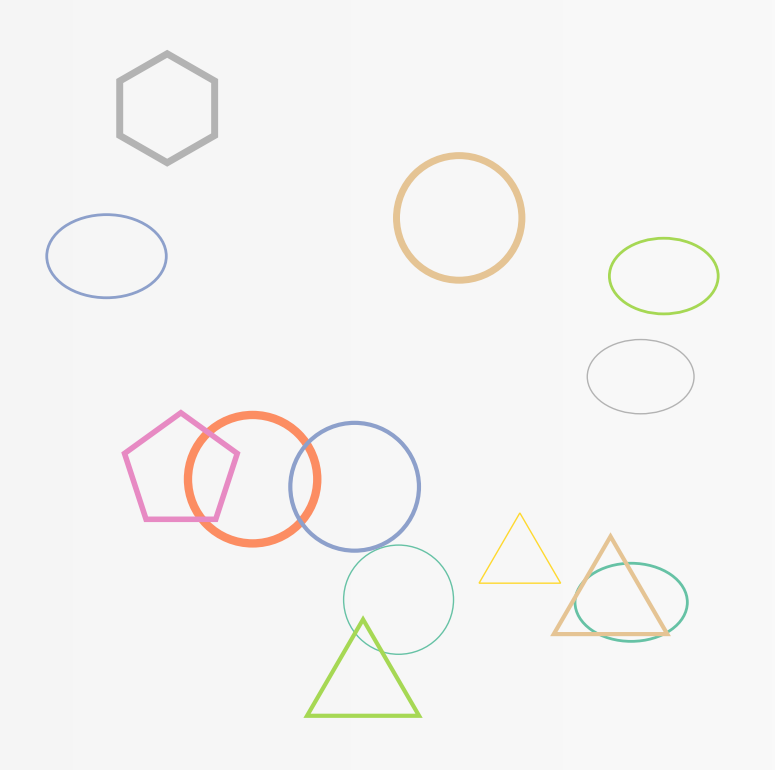[{"shape": "oval", "thickness": 1, "radius": 0.36, "center": [0.814, 0.218]}, {"shape": "circle", "thickness": 0.5, "radius": 0.35, "center": [0.514, 0.221]}, {"shape": "circle", "thickness": 3, "radius": 0.42, "center": [0.326, 0.378]}, {"shape": "oval", "thickness": 1, "radius": 0.39, "center": [0.137, 0.667]}, {"shape": "circle", "thickness": 1.5, "radius": 0.42, "center": [0.458, 0.368]}, {"shape": "pentagon", "thickness": 2, "radius": 0.38, "center": [0.233, 0.387]}, {"shape": "oval", "thickness": 1, "radius": 0.35, "center": [0.856, 0.641]}, {"shape": "triangle", "thickness": 1.5, "radius": 0.42, "center": [0.468, 0.112]}, {"shape": "triangle", "thickness": 0.5, "radius": 0.3, "center": [0.671, 0.273]}, {"shape": "circle", "thickness": 2.5, "radius": 0.4, "center": [0.593, 0.717]}, {"shape": "triangle", "thickness": 1.5, "radius": 0.42, "center": [0.788, 0.219]}, {"shape": "oval", "thickness": 0.5, "radius": 0.34, "center": [0.827, 0.511]}, {"shape": "hexagon", "thickness": 2.5, "radius": 0.35, "center": [0.216, 0.859]}]